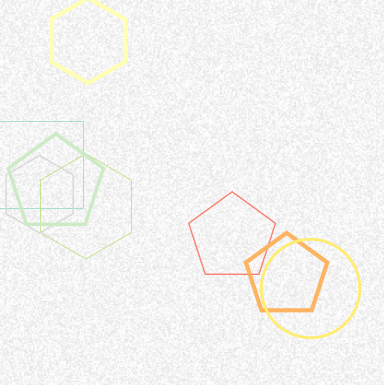[{"shape": "square", "thickness": 0.5, "radius": 0.57, "center": [0.101, 0.573]}, {"shape": "hexagon", "thickness": 3, "radius": 0.55, "center": [0.229, 0.895]}, {"shape": "pentagon", "thickness": 1, "radius": 0.59, "center": [0.603, 0.383]}, {"shape": "pentagon", "thickness": 3, "radius": 0.56, "center": [0.744, 0.284]}, {"shape": "hexagon", "thickness": 0.5, "radius": 0.68, "center": [0.223, 0.464]}, {"shape": "hexagon", "thickness": 1, "radius": 0.5, "center": [0.103, 0.495]}, {"shape": "pentagon", "thickness": 2.5, "radius": 0.65, "center": [0.145, 0.523]}, {"shape": "circle", "thickness": 2, "radius": 0.64, "center": [0.807, 0.251]}]